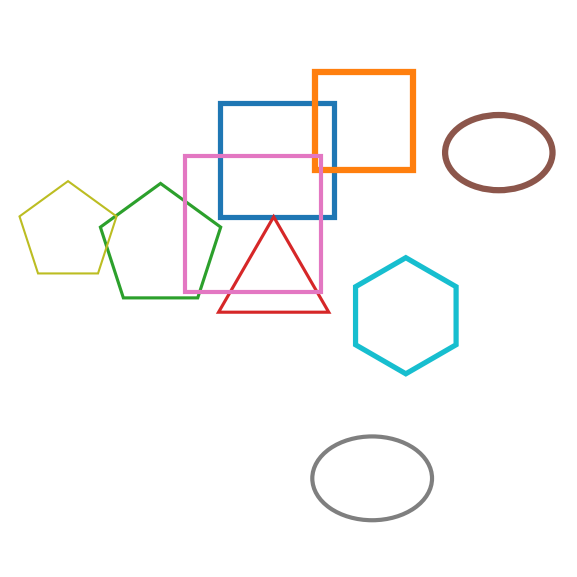[{"shape": "square", "thickness": 2.5, "radius": 0.49, "center": [0.48, 0.722]}, {"shape": "square", "thickness": 3, "radius": 0.42, "center": [0.63, 0.79]}, {"shape": "pentagon", "thickness": 1.5, "radius": 0.55, "center": [0.278, 0.572]}, {"shape": "triangle", "thickness": 1.5, "radius": 0.55, "center": [0.474, 0.514]}, {"shape": "oval", "thickness": 3, "radius": 0.47, "center": [0.864, 0.735]}, {"shape": "square", "thickness": 2, "radius": 0.59, "center": [0.437, 0.611]}, {"shape": "oval", "thickness": 2, "radius": 0.52, "center": [0.644, 0.171]}, {"shape": "pentagon", "thickness": 1, "radius": 0.44, "center": [0.118, 0.597]}, {"shape": "hexagon", "thickness": 2.5, "radius": 0.5, "center": [0.703, 0.452]}]